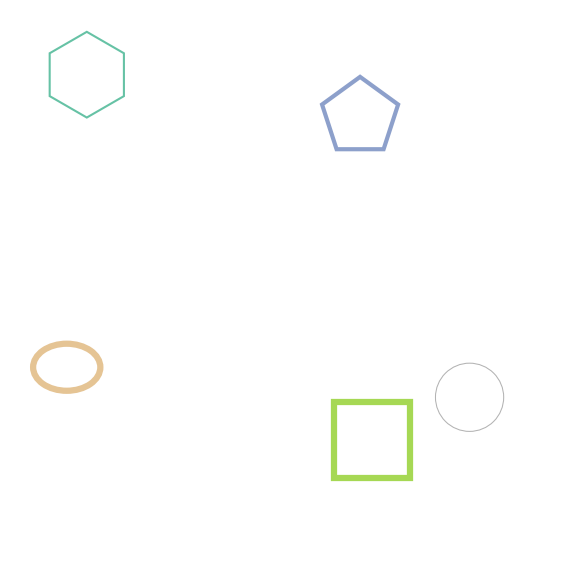[{"shape": "hexagon", "thickness": 1, "radius": 0.37, "center": [0.15, 0.87]}, {"shape": "pentagon", "thickness": 2, "radius": 0.35, "center": [0.624, 0.797]}, {"shape": "square", "thickness": 3, "radius": 0.33, "center": [0.645, 0.237]}, {"shape": "oval", "thickness": 3, "radius": 0.29, "center": [0.116, 0.363]}, {"shape": "circle", "thickness": 0.5, "radius": 0.3, "center": [0.813, 0.311]}]